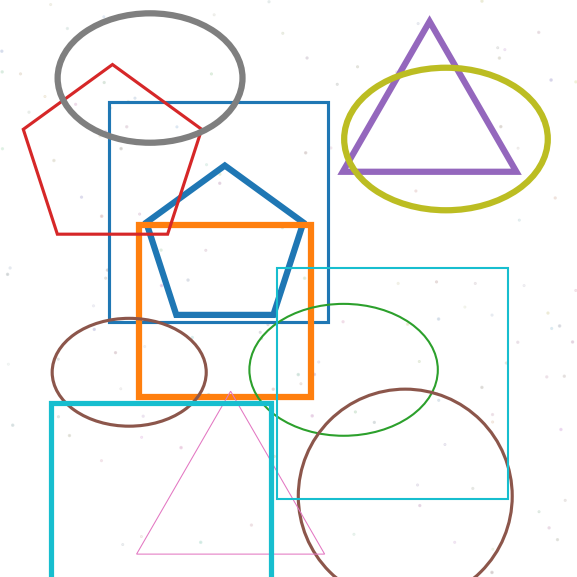[{"shape": "pentagon", "thickness": 3, "radius": 0.71, "center": [0.389, 0.57]}, {"shape": "square", "thickness": 1.5, "radius": 0.95, "center": [0.378, 0.632]}, {"shape": "square", "thickness": 3, "radius": 0.74, "center": [0.389, 0.46]}, {"shape": "oval", "thickness": 1, "radius": 0.82, "center": [0.595, 0.359]}, {"shape": "pentagon", "thickness": 1.5, "radius": 0.81, "center": [0.195, 0.725]}, {"shape": "triangle", "thickness": 3, "radius": 0.87, "center": [0.744, 0.788]}, {"shape": "oval", "thickness": 1.5, "radius": 0.67, "center": [0.224, 0.355]}, {"shape": "circle", "thickness": 1.5, "radius": 0.93, "center": [0.702, 0.14]}, {"shape": "triangle", "thickness": 0.5, "radius": 0.94, "center": [0.399, 0.134]}, {"shape": "oval", "thickness": 3, "radius": 0.8, "center": [0.26, 0.864]}, {"shape": "oval", "thickness": 3, "radius": 0.88, "center": [0.772, 0.758]}, {"shape": "square", "thickness": 1, "radius": 1.0, "center": [0.68, 0.336]}, {"shape": "square", "thickness": 2.5, "radius": 0.95, "center": [0.279, 0.112]}]